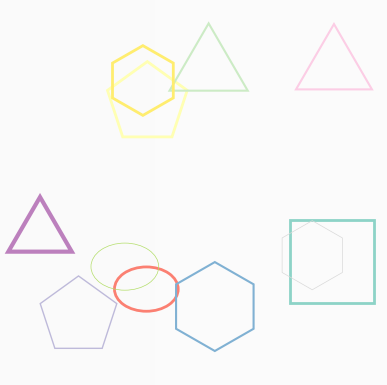[{"shape": "square", "thickness": 2, "radius": 0.54, "center": [0.857, 0.32]}, {"shape": "pentagon", "thickness": 2, "radius": 0.54, "center": [0.38, 0.732]}, {"shape": "pentagon", "thickness": 1, "radius": 0.52, "center": [0.203, 0.179]}, {"shape": "oval", "thickness": 2, "radius": 0.41, "center": [0.378, 0.249]}, {"shape": "hexagon", "thickness": 1.5, "radius": 0.58, "center": [0.554, 0.204]}, {"shape": "oval", "thickness": 0.5, "radius": 0.44, "center": [0.322, 0.307]}, {"shape": "triangle", "thickness": 1.5, "radius": 0.57, "center": [0.862, 0.824]}, {"shape": "hexagon", "thickness": 0.5, "radius": 0.45, "center": [0.806, 0.337]}, {"shape": "triangle", "thickness": 3, "radius": 0.47, "center": [0.103, 0.394]}, {"shape": "triangle", "thickness": 1.5, "radius": 0.58, "center": [0.538, 0.823]}, {"shape": "hexagon", "thickness": 2, "radius": 0.45, "center": [0.369, 0.791]}]